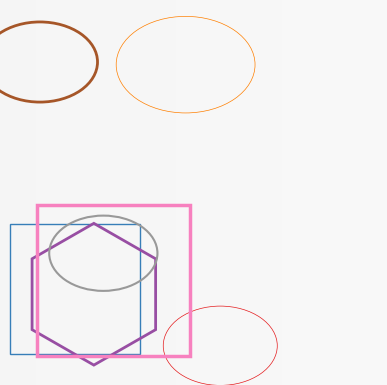[{"shape": "oval", "thickness": 0.5, "radius": 0.74, "center": [0.568, 0.102]}, {"shape": "square", "thickness": 1, "radius": 0.84, "center": [0.194, 0.249]}, {"shape": "hexagon", "thickness": 2, "radius": 0.92, "center": [0.242, 0.236]}, {"shape": "oval", "thickness": 0.5, "radius": 0.9, "center": [0.479, 0.832]}, {"shape": "oval", "thickness": 2, "radius": 0.74, "center": [0.103, 0.839]}, {"shape": "square", "thickness": 2.5, "radius": 0.98, "center": [0.293, 0.271]}, {"shape": "oval", "thickness": 1.5, "radius": 0.7, "center": [0.267, 0.342]}]